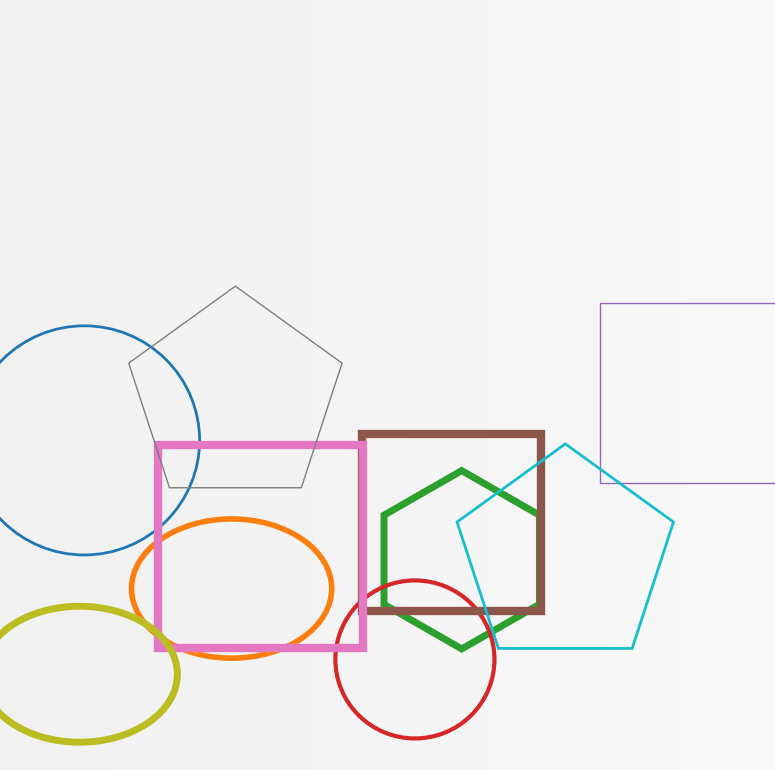[{"shape": "circle", "thickness": 1, "radius": 0.74, "center": [0.109, 0.428]}, {"shape": "oval", "thickness": 2, "radius": 0.65, "center": [0.299, 0.236]}, {"shape": "hexagon", "thickness": 2.5, "radius": 0.58, "center": [0.596, 0.273]}, {"shape": "circle", "thickness": 1.5, "radius": 0.51, "center": [0.535, 0.144]}, {"shape": "square", "thickness": 0.5, "radius": 0.58, "center": [0.891, 0.49]}, {"shape": "square", "thickness": 3, "radius": 0.57, "center": [0.583, 0.322]}, {"shape": "square", "thickness": 3, "radius": 0.66, "center": [0.336, 0.291]}, {"shape": "pentagon", "thickness": 0.5, "radius": 0.72, "center": [0.304, 0.484]}, {"shape": "oval", "thickness": 2.5, "radius": 0.63, "center": [0.103, 0.124]}, {"shape": "pentagon", "thickness": 1, "radius": 0.73, "center": [0.729, 0.277]}]